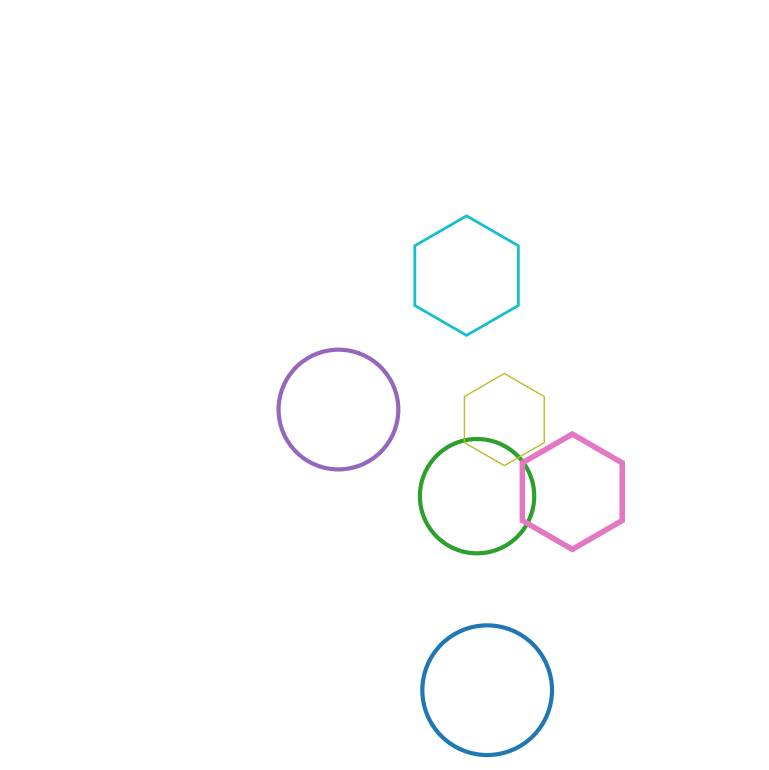[{"shape": "circle", "thickness": 1.5, "radius": 0.42, "center": [0.633, 0.104]}, {"shape": "circle", "thickness": 1.5, "radius": 0.37, "center": [0.62, 0.356]}, {"shape": "circle", "thickness": 1.5, "radius": 0.39, "center": [0.44, 0.468]}, {"shape": "hexagon", "thickness": 2, "radius": 0.37, "center": [0.743, 0.361]}, {"shape": "hexagon", "thickness": 0.5, "radius": 0.3, "center": [0.655, 0.455]}, {"shape": "hexagon", "thickness": 1, "radius": 0.39, "center": [0.606, 0.642]}]